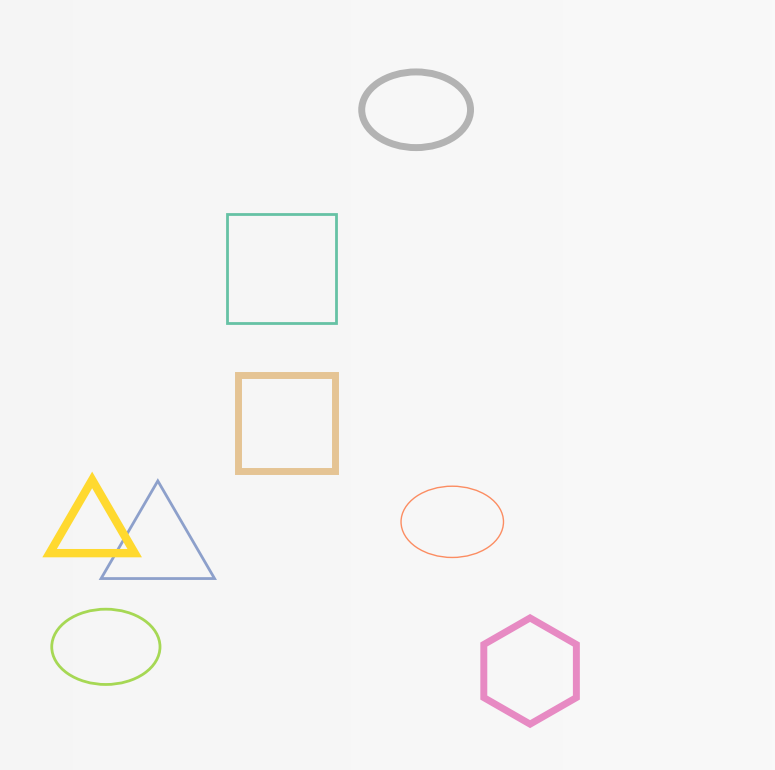[{"shape": "square", "thickness": 1, "radius": 0.35, "center": [0.364, 0.652]}, {"shape": "oval", "thickness": 0.5, "radius": 0.33, "center": [0.584, 0.322]}, {"shape": "triangle", "thickness": 1, "radius": 0.42, "center": [0.204, 0.291]}, {"shape": "hexagon", "thickness": 2.5, "radius": 0.34, "center": [0.684, 0.129]}, {"shape": "oval", "thickness": 1, "radius": 0.35, "center": [0.137, 0.16]}, {"shape": "triangle", "thickness": 3, "radius": 0.32, "center": [0.119, 0.313]}, {"shape": "square", "thickness": 2.5, "radius": 0.31, "center": [0.37, 0.451]}, {"shape": "oval", "thickness": 2.5, "radius": 0.35, "center": [0.537, 0.857]}]